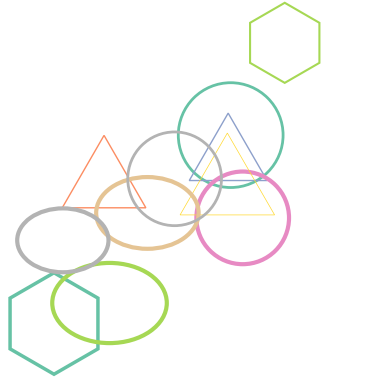[{"shape": "hexagon", "thickness": 2.5, "radius": 0.66, "center": [0.14, 0.16]}, {"shape": "circle", "thickness": 2, "radius": 0.68, "center": [0.599, 0.649]}, {"shape": "triangle", "thickness": 1, "radius": 0.63, "center": [0.27, 0.523]}, {"shape": "triangle", "thickness": 1, "radius": 0.58, "center": [0.593, 0.589]}, {"shape": "circle", "thickness": 3, "radius": 0.6, "center": [0.63, 0.434]}, {"shape": "oval", "thickness": 3, "radius": 0.74, "center": [0.284, 0.213]}, {"shape": "hexagon", "thickness": 1.5, "radius": 0.52, "center": [0.74, 0.889]}, {"shape": "triangle", "thickness": 0.5, "radius": 0.71, "center": [0.591, 0.513]}, {"shape": "oval", "thickness": 3, "radius": 0.67, "center": [0.383, 0.447]}, {"shape": "circle", "thickness": 2, "radius": 0.61, "center": [0.454, 0.536]}, {"shape": "oval", "thickness": 3, "radius": 0.59, "center": [0.163, 0.376]}]